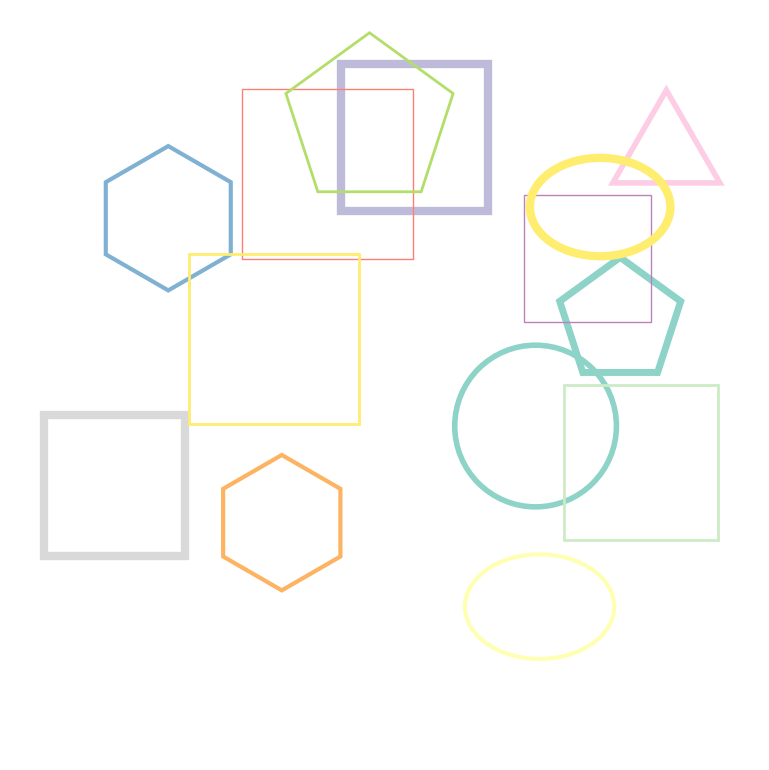[{"shape": "circle", "thickness": 2, "radius": 0.52, "center": [0.696, 0.447]}, {"shape": "pentagon", "thickness": 2.5, "radius": 0.41, "center": [0.805, 0.583]}, {"shape": "oval", "thickness": 1.5, "radius": 0.48, "center": [0.701, 0.212]}, {"shape": "square", "thickness": 3, "radius": 0.48, "center": [0.538, 0.821]}, {"shape": "square", "thickness": 0.5, "radius": 0.55, "center": [0.426, 0.774]}, {"shape": "hexagon", "thickness": 1.5, "radius": 0.47, "center": [0.219, 0.717]}, {"shape": "hexagon", "thickness": 1.5, "radius": 0.44, "center": [0.366, 0.321]}, {"shape": "pentagon", "thickness": 1, "radius": 0.57, "center": [0.48, 0.843]}, {"shape": "triangle", "thickness": 2, "radius": 0.4, "center": [0.865, 0.803]}, {"shape": "square", "thickness": 3, "radius": 0.46, "center": [0.149, 0.369]}, {"shape": "square", "thickness": 0.5, "radius": 0.41, "center": [0.763, 0.664]}, {"shape": "square", "thickness": 1, "radius": 0.5, "center": [0.832, 0.4]}, {"shape": "oval", "thickness": 3, "radius": 0.46, "center": [0.779, 0.731]}, {"shape": "square", "thickness": 1, "radius": 0.55, "center": [0.356, 0.56]}]